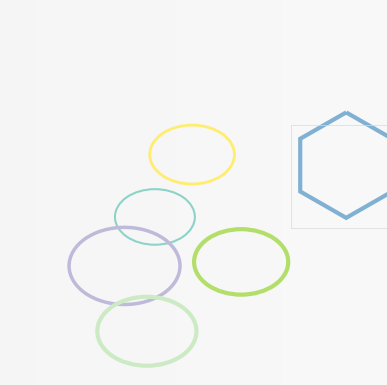[{"shape": "oval", "thickness": 1.5, "radius": 0.52, "center": [0.4, 0.437]}, {"shape": "oval", "thickness": 2.5, "radius": 0.72, "center": [0.321, 0.309]}, {"shape": "hexagon", "thickness": 3, "radius": 0.68, "center": [0.893, 0.571]}, {"shape": "oval", "thickness": 3, "radius": 0.61, "center": [0.622, 0.32]}, {"shape": "square", "thickness": 0.5, "radius": 0.67, "center": [0.886, 0.542]}, {"shape": "oval", "thickness": 3, "radius": 0.64, "center": [0.379, 0.14]}, {"shape": "oval", "thickness": 2, "radius": 0.55, "center": [0.496, 0.599]}]